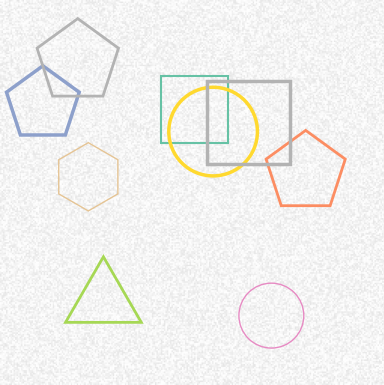[{"shape": "square", "thickness": 1.5, "radius": 0.44, "center": [0.506, 0.715]}, {"shape": "pentagon", "thickness": 2, "radius": 0.54, "center": [0.794, 0.553]}, {"shape": "pentagon", "thickness": 2.5, "radius": 0.5, "center": [0.111, 0.73]}, {"shape": "circle", "thickness": 1, "radius": 0.42, "center": [0.705, 0.18]}, {"shape": "triangle", "thickness": 2, "radius": 0.57, "center": [0.269, 0.22]}, {"shape": "circle", "thickness": 2.5, "radius": 0.58, "center": [0.554, 0.658]}, {"shape": "hexagon", "thickness": 1, "radius": 0.44, "center": [0.229, 0.541]}, {"shape": "square", "thickness": 2.5, "radius": 0.54, "center": [0.645, 0.682]}, {"shape": "pentagon", "thickness": 2, "radius": 0.56, "center": [0.202, 0.84]}]